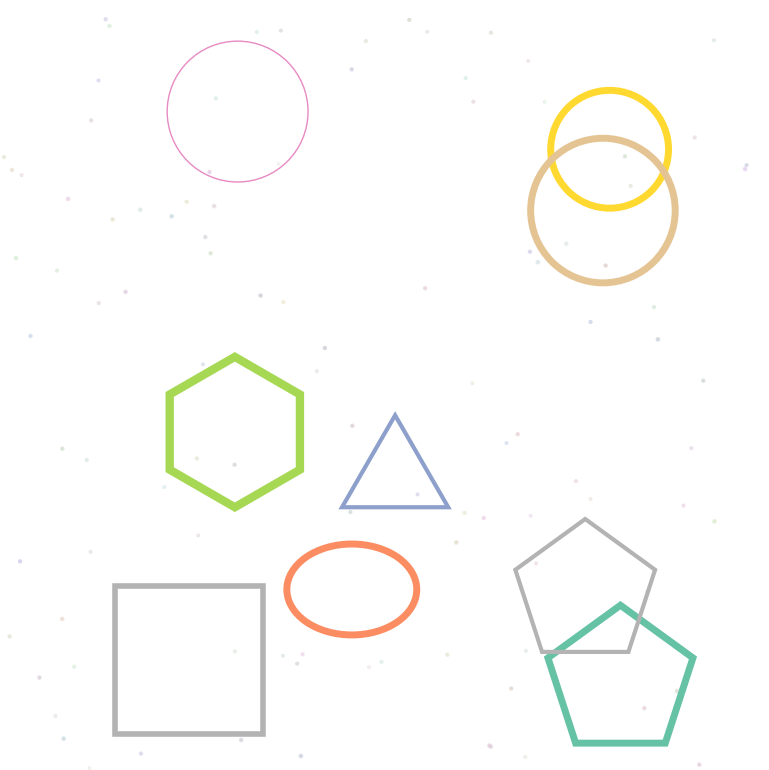[{"shape": "pentagon", "thickness": 2.5, "radius": 0.5, "center": [0.806, 0.115]}, {"shape": "oval", "thickness": 2.5, "radius": 0.42, "center": [0.457, 0.234]}, {"shape": "triangle", "thickness": 1.5, "radius": 0.4, "center": [0.513, 0.381]}, {"shape": "circle", "thickness": 0.5, "radius": 0.46, "center": [0.309, 0.855]}, {"shape": "hexagon", "thickness": 3, "radius": 0.49, "center": [0.305, 0.439]}, {"shape": "circle", "thickness": 2.5, "radius": 0.38, "center": [0.792, 0.806]}, {"shape": "circle", "thickness": 2.5, "radius": 0.47, "center": [0.783, 0.727]}, {"shape": "pentagon", "thickness": 1.5, "radius": 0.48, "center": [0.76, 0.231]}, {"shape": "square", "thickness": 2, "radius": 0.48, "center": [0.246, 0.143]}]